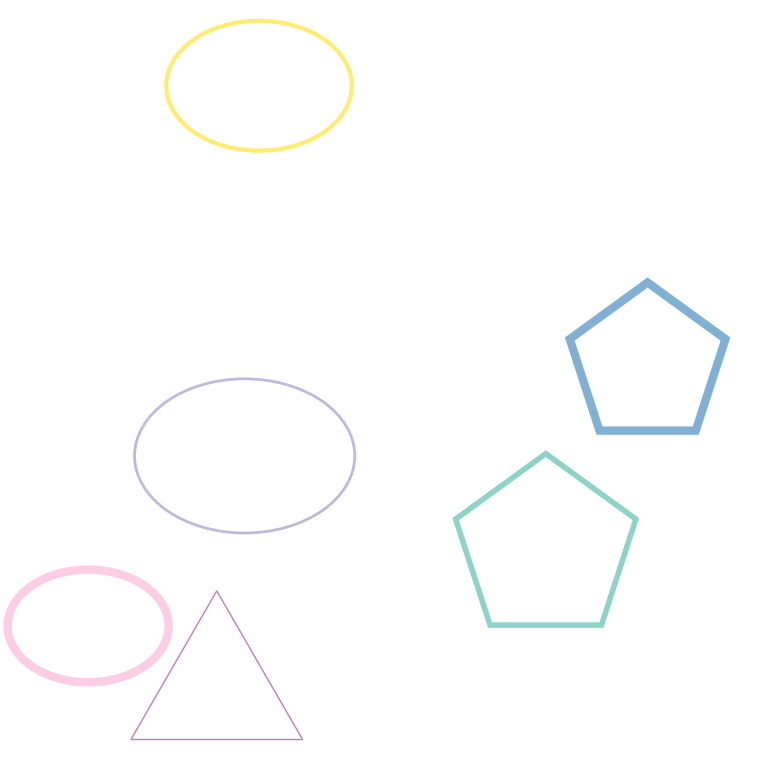[{"shape": "pentagon", "thickness": 2, "radius": 0.62, "center": [0.709, 0.288]}, {"shape": "oval", "thickness": 1, "radius": 0.72, "center": [0.318, 0.408]}, {"shape": "pentagon", "thickness": 3, "radius": 0.53, "center": [0.841, 0.527]}, {"shape": "oval", "thickness": 3, "radius": 0.52, "center": [0.115, 0.187]}, {"shape": "triangle", "thickness": 0.5, "radius": 0.64, "center": [0.281, 0.104]}, {"shape": "oval", "thickness": 1.5, "radius": 0.6, "center": [0.336, 0.889]}]